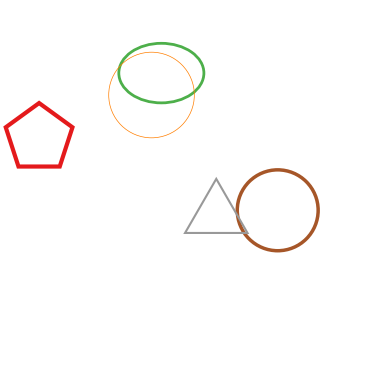[{"shape": "pentagon", "thickness": 3, "radius": 0.46, "center": [0.102, 0.641]}, {"shape": "oval", "thickness": 2, "radius": 0.55, "center": [0.419, 0.81]}, {"shape": "circle", "thickness": 0.5, "radius": 0.56, "center": [0.394, 0.753]}, {"shape": "circle", "thickness": 2.5, "radius": 0.53, "center": [0.721, 0.454]}, {"shape": "triangle", "thickness": 1.5, "radius": 0.47, "center": [0.562, 0.442]}]